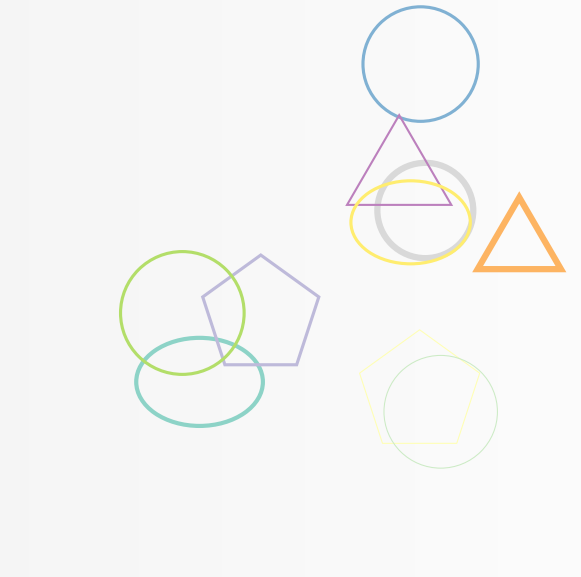[{"shape": "oval", "thickness": 2, "radius": 0.54, "center": [0.343, 0.338]}, {"shape": "pentagon", "thickness": 0.5, "radius": 0.54, "center": [0.722, 0.319]}, {"shape": "pentagon", "thickness": 1.5, "radius": 0.53, "center": [0.449, 0.452]}, {"shape": "circle", "thickness": 1.5, "radius": 0.5, "center": [0.724, 0.888]}, {"shape": "triangle", "thickness": 3, "radius": 0.41, "center": [0.893, 0.574]}, {"shape": "circle", "thickness": 1.5, "radius": 0.53, "center": [0.314, 0.457]}, {"shape": "circle", "thickness": 3, "radius": 0.41, "center": [0.732, 0.635]}, {"shape": "triangle", "thickness": 1, "radius": 0.52, "center": [0.687, 0.696]}, {"shape": "circle", "thickness": 0.5, "radius": 0.49, "center": [0.758, 0.286]}, {"shape": "oval", "thickness": 1.5, "radius": 0.51, "center": [0.706, 0.614]}]